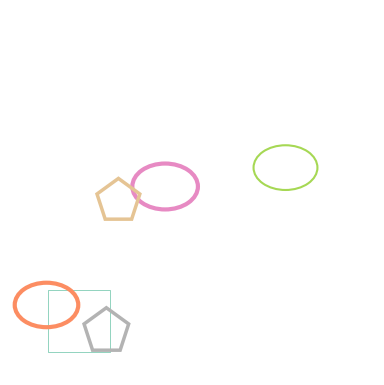[{"shape": "square", "thickness": 0.5, "radius": 0.4, "center": [0.206, 0.166]}, {"shape": "oval", "thickness": 3, "radius": 0.41, "center": [0.121, 0.208]}, {"shape": "oval", "thickness": 3, "radius": 0.43, "center": [0.429, 0.516]}, {"shape": "oval", "thickness": 1.5, "radius": 0.41, "center": [0.742, 0.565]}, {"shape": "pentagon", "thickness": 2.5, "radius": 0.29, "center": [0.308, 0.478]}, {"shape": "pentagon", "thickness": 2.5, "radius": 0.3, "center": [0.276, 0.14]}]